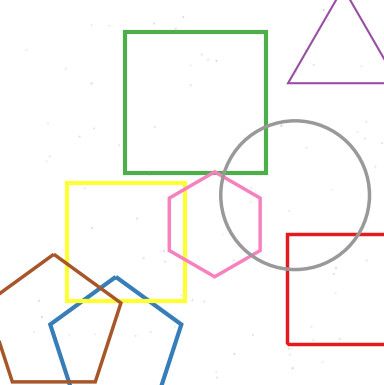[{"shape": "square", "thickness": 2.5, "radius": 0.71, "center": [0.888, 0.249]}, {"shape": "pentagon", "thickness": 3, "radius": 0.9, "center": [0.301, 0.102]}, {"shape": "square", "thickness": 3, "radius": 0.92, "center": [0.507, 0.734]}, {"shape": "triangle", "thickness": 1.5, "radius": 0.83, "center": [0.891, 0.866]}, {"shape": "square", "thickness": 3, "radius": 0.77, "center": [0.327, 0.371]}, {"shape": "pentagon", "thickness": 2.5, "radius": 0.92, "center": [0.14, 0.156]}, {"shape": "hexagon", "thickness": 2.5, "radius": 0.68, "center": [0.558, 0.417]}, {"shape": "circle", "thickness": 2.5, "radius": 0.97, "center": [0.767, 0.493]}]